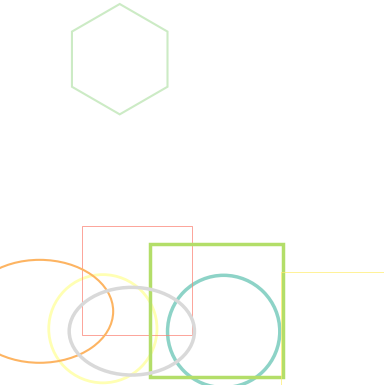[{"shape": "circle", "thickness": 2.5, "radius": 0.73, "center": [0.581, 0.139]}, {"shape": "circle", "thickness": 2, "radius": 0.7, "center": [0.267, 0.146]}, {"shape": "square", "thickness": 0.5, "radius": 0.71, "center": [0.356, 0.271]}, {"shape": "oval", "thickness": 1.5, "radius": 0.96, "center": [0.103, 0.191]}, {"shape": "square", "thickness": 2.5, "radius": 0.86, "center": [0.563, 0.194]}, {"shape": "oval", "thickness": 2.5, "radius": 0.81, "center": [0.342, 0.14]}, {"shape": "hexagon", "thickness": 1.5, "radius": 0.72, "center": [0.311, 0.846]}, {"shape": "square", "thickness": 0.5, "radius": 0.75, "center": [0.879, 0.144]}]